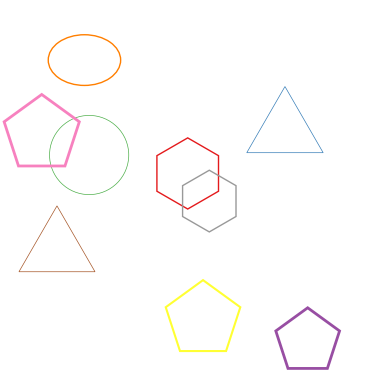[{"shape": "hexagon", "thickness": 1, "radius": 0.46, "center": [0.488, 0.549]}, {"shape": "triangle", "thickness": 0.5, "radius": 0.57, "center": [0.74, 0.661]}, {"shape": "circle", "thickness": 0.5, "radius": 0.51, "center": [0.232, 0.597]}, {"shape": "pentagon", "thickness": 2, "radius": 0.44, "center": [0.799, 0.113]}, {"shape": "oval", "thickness": 1, "radius": 0.47, "center": [0.219, 0.844]}, {"shape": "pentagon", "thickness": 1.5, "radius": 0.51, "center": [0.527, 0.171]}, {"shape": "triangle", "thickness": 0.5, "radius": 0.57, "center": [0.148, 0.351]}, {"shape": "pentagon", "thickness": 2, "radius": 0.51, "center": [0.108, 0.652]}, {"shape": "hexagon", "thickness": 1, "radius": 0.4, "center": [0.544, 0.478]}]